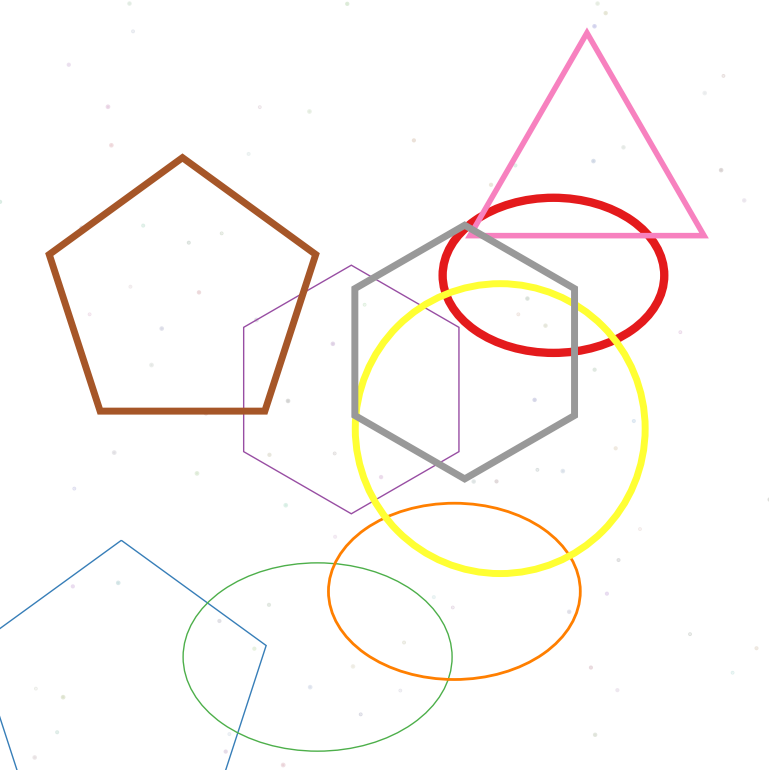[{"shape": "oval", "thickness": 3, "radius": 0.72, "center": [0.719, 0.642]}, {"shape": "pentagon", "thickness": 0.5, "radius": 0.99, "center": [0.158, 0.101]}, {"shape": "oval", "thickness": 0.5, "radius": 0.87, "center": [0.412, 0.147]}, {"shape": "hexagon", "thickness": 0.5, "radius": 0.81, "center": [0.456, 0.494]}, {"shape": "oval", "thickness": 1, "radius": 0.82, "center": [0.59, 0.232]}, {"shape": "circle", "thickness": 2.5, "radius": 0.94, "center": [0.65, 0.443]}, {"shape": "pentagon", "thickness": 2.5, "radius": 0.91, "center": [0.237, 0.613]}, {"shape": "triangle", "thickness": 2, "radius": 0.88, "center": [0.762, 0.782]}, {"shape": "hexagon", "thickness": 2.5, "radius": 0.82, "center": [0.604, 0.543]}]